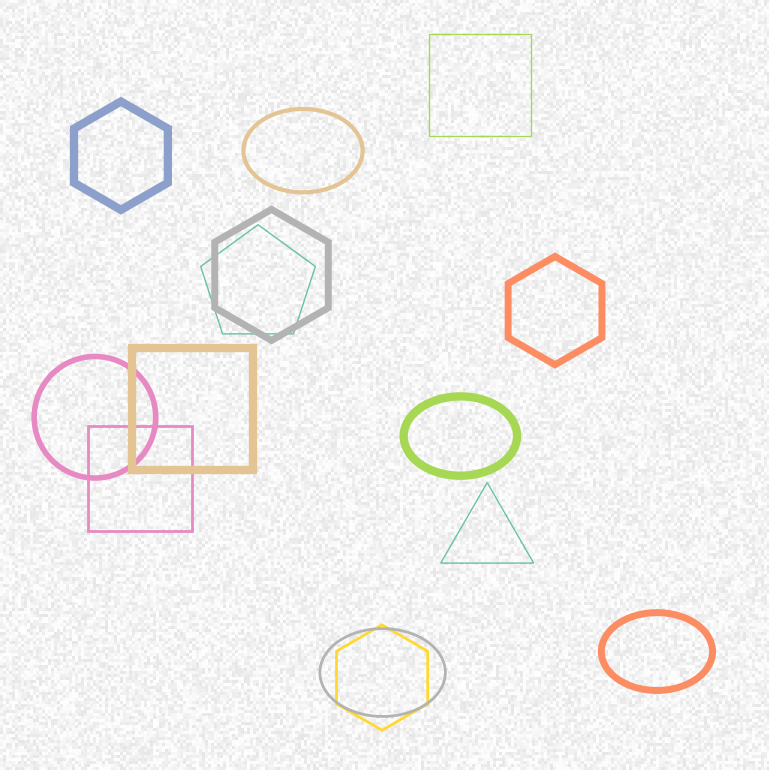[{"shape": "pentagon", "thickness": 0.5, "radius": 0.39, "center": [0.335, 0.63]}, {"shape": "triangle", "thickness": 0.5, "radius": 0.35, "center": [0.633, 0.304]}, {"shape": "hexagon", "thickness": 2.5, "radius": 0.35, "center": [0.721, 0.597]}, {"shape": "oval", "thickness": 2.5, "radius": 0.36, "center": [0.853, 0.154]}, {"shape": "hexagon", "thickness": 3, "radius": 0.35, "center": [0.157, 0.798]}, {"shape": "circle", "thickness": 2, "radius": 0.39, "center": [0.123, 0.458]}, {"shape": "square", "thickness": 1, "radius": 0.34, "center": [0.182, 0.378]}, {"shape": "square", "thickness": 0.5, "radius": 0.33, "center": [0.623, 0.89]}, {"shape": "oval", "thickness": 3, "radius": 0.37, "center": [0.598, 0.434]}, {"shape": "hexagon", "thickness": 1, "radius": 0.34, "center": [0.496, 0.12]}, {"shape": "square", "thickness": 3, "radius": 0.39, "center": [0.25, 0.469]}, {"shape": "oval", "thickness": 1.5, "radius": 0.39, "center": [0.394, 0.804]}, {"shape": "oval", "thickness": 1, "radius": 0.41, "center": [0.497, 0.127]}, {"shape": "hexagon", "thickness": 2.5, "radius": 0.43, "center": [0.353, 0.643]}]